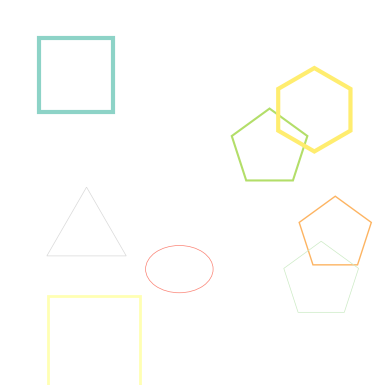[{"shape": "square", "thickness": 3, "radius": 0.48, "center": [0.197, 0.806]}, {"shape": "square", "thickness": 2, "radius": 0.6, "center": [0.245, 0.113]}, {"shape": "oval", "thickness": 0.5, "radius": 0.44, "center": [0.466, 0.301]}, {"shape": "pentagon", "thickness": 1, "radius": 0.49, "center": [0.871, 0.392]}, {"shape": "pentagon", "thickness": 1.5, "radius": 0.52, "center": [0.7, 0.615]}, {"shape": "triangle", "thickness": 0.5, "radius": 0.6, "center": [0.225, 0.395]}, {"shape": "pentagon", "thickness": 0.5, "radius": 0.51, "center": [0.834, 0.271]}, {"shape": "hexagon", "thickness": 3, "radius": 0.54, "center": [0.816, 0.715]}]